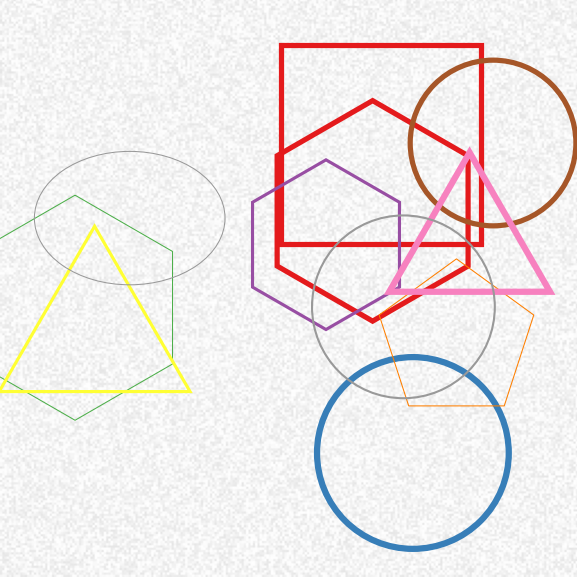[{"shape": "hexagon", "thickness": 2.5, "radius": 0.95, "center": [0.645, 0.634]}, {"shape": "square", "thickness": 2.5, "radius": 0.87, "center": [0.659, 0.749]}, {"shape": "circle", "thickness": 3, "radius": 0.83, "center": [0.715, 0.215]}, {"shape": "hexagon", "thickness": 0.5, "radius": 0.97, "center": [0.13, 0.466]}, {"shape": "hexagon", "thickness": 1.5, "radius": 0.73, "center": [0.564, 0.575]}, {"shape": "pentagon", "thickness": 0.5, "radius": 0.7, "center": [0.79, 0.41]}, {"shape": "triangle", "thickness": 1.5, "radius": 0.95, "center": [0.164, 0.416]}, {"shape": "circle", "thickness": 2.5, "radius": 0.72, "center": [0.854, 0.752]}, {"shape": "triangle", "thickness": 3, "radius": 0.8, "center": [0.813, 0.574]}, {"shape": "oval", "thickness": 0.5, "radius": 0.83, "center": [0.225, 0.621]}, {"shape": "circle", "thickness": 1, "radius": 0.79, "center": [0.699, 0.468]}]